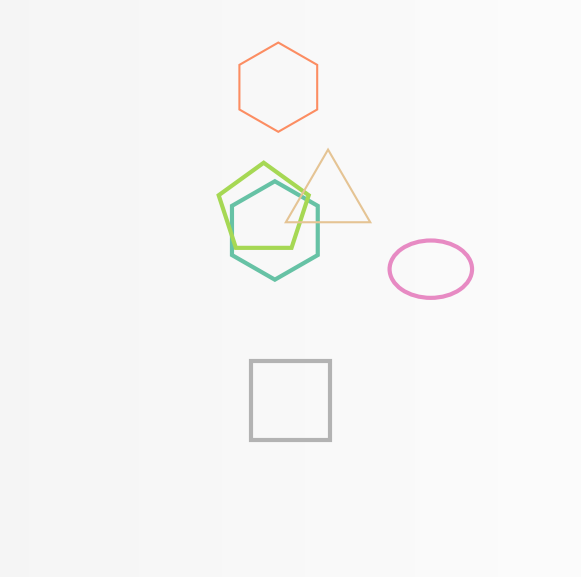[{"shape": "hexagon", "thickness": 2, "radius": 0.43, "center": [0.473, 0.6]}, {"shape": "hexagon", "thickness": 1, "radius": 0.39, "center": [0.479, 0.848]}, {"shape": "oval", "thickness": 2, "radius": 0.35, "center": [0.741, 0.533]}, {"shape": "pentagon", "thickness": 2, "radius": 0.41, "center": [0.454, 0.636]}, {"shape": "triangle", "thickness": 1, "radius": 0.42, "center": [0.564, 0.656]}, {"shape": "square", "thickness": 2, "radius": 0.34, "center": [0.499, 0.306]}]